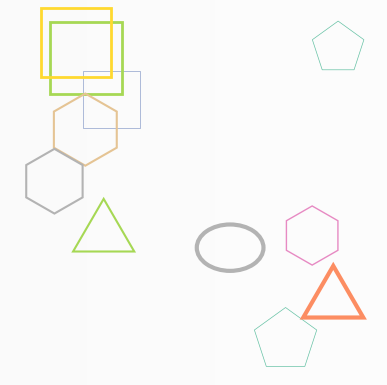[{"shape": "pentagon", "thickness": 0.5, "radius": 0.42, "center": [0.737, 0.117]}, {"shape": "pentagon", "thickness": 0.5, "radius": 0.35, "center": [0.873, 0.875]}, {"shape": "triangle", "thickness": 3, "radius": 0.45, "center": [0.86, 0.22]}, {"shape": "square", "thickness": 0.5, "radius": 0.37, "center": [0.287, 0.742]}, {"shape": "hexagon", "thickness": 1, "radius": 0.38, "center": [0.806, 0.388]}, {"shape": "square", "thickness": 2, "radius": 0.47, "center": [0.221, 0.85]}, {"shape": "triangle", "thickness": 1.5, "radius": 0.46, "center": [0.268, 0.392]}, {"shape": "square", "thickness": 2, "radius": 0.45, "center": [0.196, 0.89]}, {"shape": "hexagon", "thickness": 1.5, "radius": 0.47, "center": [0.22, 0.663]}, {"shape": "hexagon", "thickness": 1.5, "radius": 0.42, "center": [0.14, 0.529]}, {"shape": "oval", "thickness": 3, "radius": 0.43, "center": [0.594, 0.357]}]